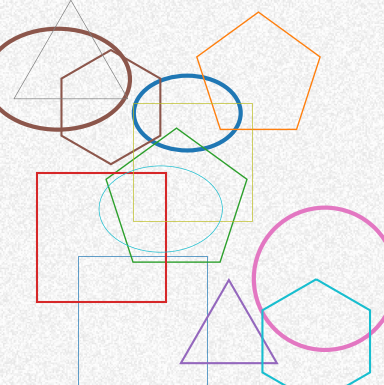[{"shape": "oval", "thickness": 3, "radius": 0.69, "center": [0.486, 0.706]}, {"shape": "square", "thickness": 0.5, "radius": 0.83, "center": [0.369, 0.167]}, {"shape": "pentagon", "thickness": 1, "radius": 0.84, "center": [0.671, 0.8]}, {"shape": "pentagon", "thickness": 1, "radius": 0.96, "center": [0.459, 0.475]}, {"shape": "square", "thickness": 1.5, "radius": 0.83, "center": [0.263, 0.384]}, {"shape": "triangle", "thickness": 1.5, "radius": 0.72, "center": [0.594, 0.129]}, {"shape": "hexagon", "thickness": 1.5, "radius": 0.74, "center": [0.288, 0.722]}, {"shape": "oval", "thickness": 3, "radius": 0.94, "center": [0.15, 0.794]}, {"shape": "circle", "thickness": 3, "radius": 0.92, "center": [0.844, 0.276]}, {"shape": "triangle", "thickness": 0.5, "radius": 0.85, "center": [0.184, 0.829]}, {"shape": "square", "thickness": 0.5, "radius": 0.77, "center": [0.5, 0.579]}, {"shape": "oval", "thickness": 0.5, "radius": 0.8, "center": [0.417, 0.457]}, {"shape": "hexagon", "thickness": 1.5, "radius": 0.81, "center": [0.821, 0.113]}]